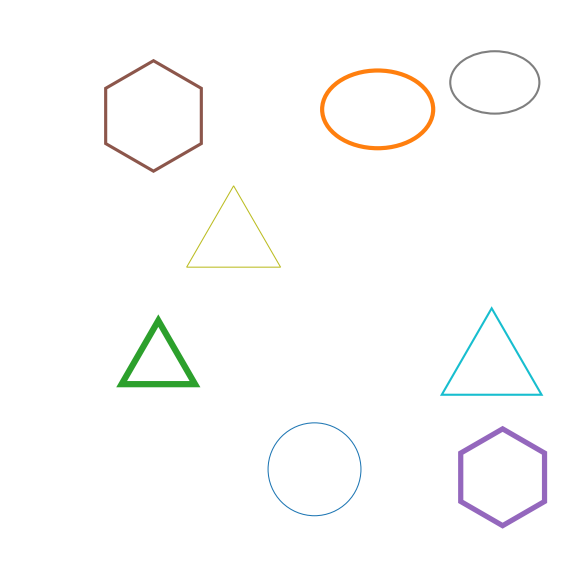[{"shape": "circle", "thickness": 0.5, "radius": 0.4, "center": [0.545, 0.187]}, {"shape": "oval", "thickness": 2, "radius": 0.48, "center": [0.654, 0.81]}, {"shape": "triangle", "thickness": 3, "radius": 0.37, "center": [0.274, 0.371]}, {"shape": "hexagon", "thickness": 2.5, "radius": 0.42, "center": [0.87, 0.173]}, {"shape": "hexagon", "thickness": 1.5, "radius": 0.48, "center": [0.266, 0.798]}, {"shape": "oval", "thickness": 1, "radius": 0.39, "center": [0.857, 0.856]}, {"shape": "triangle", "thickness": 0.5, "radius": 0.47, "center": [0.405, 0.583]}, {"shape": "triangle", "thickness": 1, "radius": 0.5, "center": [0.851, 0.365]}]